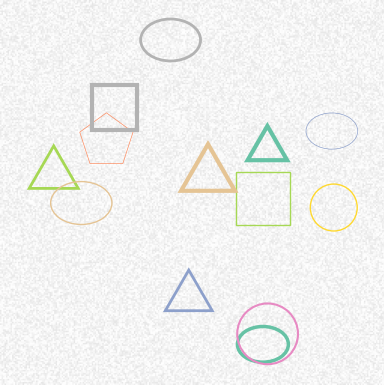[{"shape": "triangle", "thickness": 3, "radius": 0.3, "center": [0.694, 0.614]}, {"shape": "oval", "thickness": 2.5, "radius": 0.33, "center": [0.683, 0.106]}, {"shape": "pentagon", "thickness": 0.5, "radius": 0.36, "center": [0.276, 0.634]}, {"shape": "triangle", "thickness": 2, "radius": 0.35, "center": [0.49, 0.228]}, {"shape": "oval", "thickness": 0.5, "radius": 0.34, "center": [0.862, 0.66]}, {"shape": "circle", "thickness": 1.5, "radius": 0.39, "center": [0.695, 0.133]}, {"shape": "square", "thickness": 1, "radius": 0.35, "center": [0.684, 0.484]}, {"shape": "triangle", "thickness": 2, "radius": 0.37, "center": [0.14, 0.547]}, {"shape": "circle", "thickness": 1, "radius": 0.3, "center": [0.867, 0.461]}, {"shape": "triangle", "thickness": 3, "radius": 0.4, "center": [0.54, 0.545]}, {"shape": "oval", "thickness": 1, "radius": 0.4, "center": [0.211, 0.473]}, {"shape": "oval", "thickness": 2, "radius": 0.39, "center": [0.443, 0.896]}, {"shape": "square", "thickness": 3, "radius": 0.29, "center": [0.298, 0.721]}]